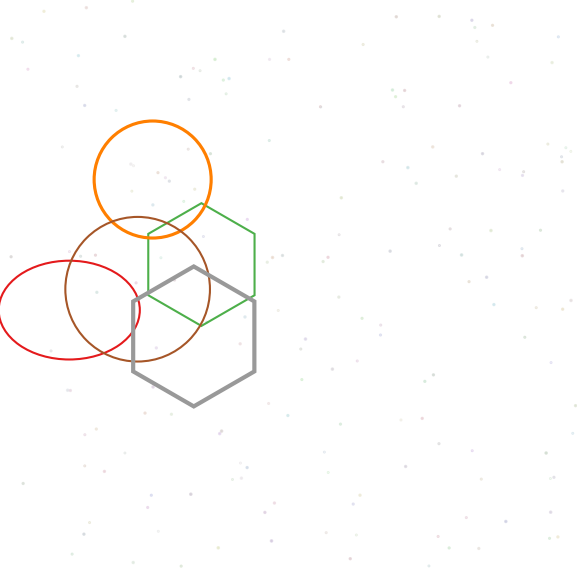[{"shape": "oval", "thickness": 1, "radius": 0.61, "center": [0.12, 0.462]}, {"shape": "hexagon", "thickness": 1, "radius": 0.53, "center": [0.349, 0.541]}, {"shape": "circle", "thickness": 1.5, "radius": 0.51, "center": [0.264, 0.688]}, {"shape": "circle", "thickness": 1, "radius": 0.63, "center": [0.238, 0.498]}, {"shape": "hexagon", "thickness": 2, "radius": 0.61, "center": [0.336, 0.417]}]